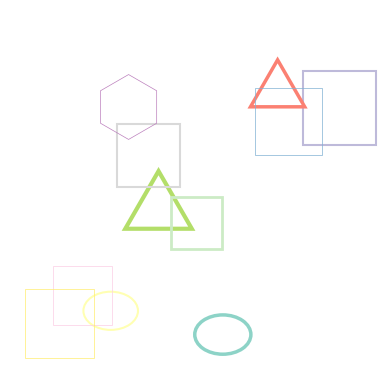[{"shape": "oval", "thickness": 2.5, "radius": 0.36, "center": [0.579, 0.131]}, {"shape": "oval", "thickness": 1.5, "radius": 0.35, "center": [0.288, 0.193]}, {"shape": "square", "thickness": 1.5, "radius": 0.48, "center": [0.882, 0.72]}, {"shape": "triangle", "thickness": 2.5, "radius": 0.41, "center": [0.721, 0.763]}, {"shape": "square", "thickness": 0.5, "radius": 0.44, "center": [0.75, 0.685]}, {"shape": "triangle", "thickness": 3, "radius": 0.5, "center": [0.412, 0.456]}, {"shape": "square", "thickness": 0.5, "radius": 0.38, "center": [0.216, 0.231]}, {"shape": "square", "thickness": 1.5, "radius": 0.41, "center": [0.385, 0.596]}, {"shape": "hexagon", "thickness": 0.5, "radius": 0.42, "center": [0.334, 0.722]}, {"shape": "square", "thickness": 2, "radius": 0.33, "center": [0.51, 0.421]}, {"shape": "square", "thickness": 0.5, "radius": 0.44, "center": [0.155, 0.16]}]